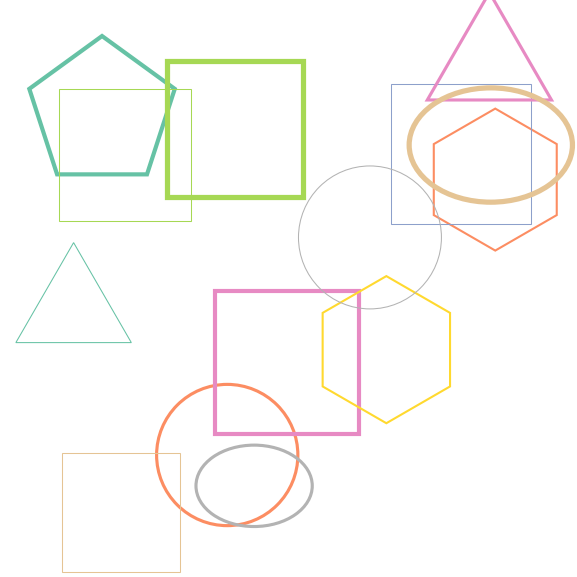[{"shape": "pentagon", "thickness": 2, "radius": 0.66, "center": [0.177, 0.804]}, {"shape": "triangle", "thickness": 0.5, "radius": 0.58, "center": [0.127, 0.464]}, {"shape": "hexagon", "thickness": 1, "radius": 0.61, "center": [0.858, 0.688]}, {"shape": "circle", "thickness": 1.5, "radius": 0.61, "center": [0.393, 0.211]}, {"shape": "square", "thickness": 0.5, "radius": 0.6, "center": [0.798, 0.732]}, {"shape": "square", "thickness": 2, "radius": 0.62, "center": [0.497, 0.371]}, {"shape": "triangle", "thickness": 1.5, "radius": 0.62, "center": [0.847, 0.888]}, {"shape": "square", "thickness": 2.5, "radius": 0.59, "center": [0.406, 0.776]}, {"shape": "square", "thickness": 0.5, "radius": 0.57, "center": [0.217, 0.731]}, {"shape": "hexagon", "thickness": 1, "radius": 0.64, "center": [0.669, 0.394]}, {"shape": "oval", "thickness": 2.5, "radius": 0.71, "center": [0.85, 0.748]}, {"shape": "square", "thickness": 0.5, "radius": 0.51, "center": [0.209, 0.111]}, {"shape": "circle", "thickness": 0.5, "radius": 0.62, "center": [0.641, 0.588]}, {"shape": "oval", "thickness": 1.5, "radius": 0.5, "center": [0.44, 0.158]}]